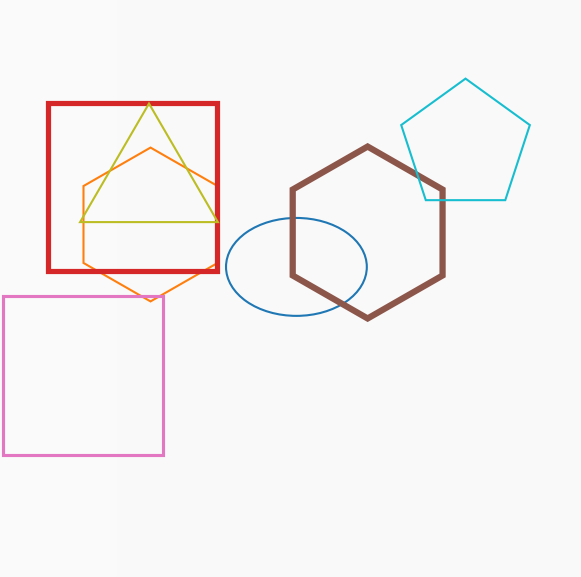[{"shape": "oval", "thickness": 1, "radius": 0.61, "center": [0.51, 0.537]}, {"shape": "hexagon", "thickness": 1, "radius": 0.67, "center": [0.259, 0.61]}, {"shape": "square", "thickness": 2.5, "radius": 0.73, "center": [0.228, 0.675]}, {"shape": "hexagon", "thickness": 3, "radius": 0.74, "center": [0.632, 0.597]}, {"shape": "square", "thickness": 1.5, "radius": 0.69, "center": [0.143, 0.35]}, {"shape": "triangle", "thickness": 1, "radius": 0.68, "center": [0.256, 0.683]}, {"shape": "pentagon", "thickness": 1, "radius": 0.58, "center": [0.801, 0.747]}]